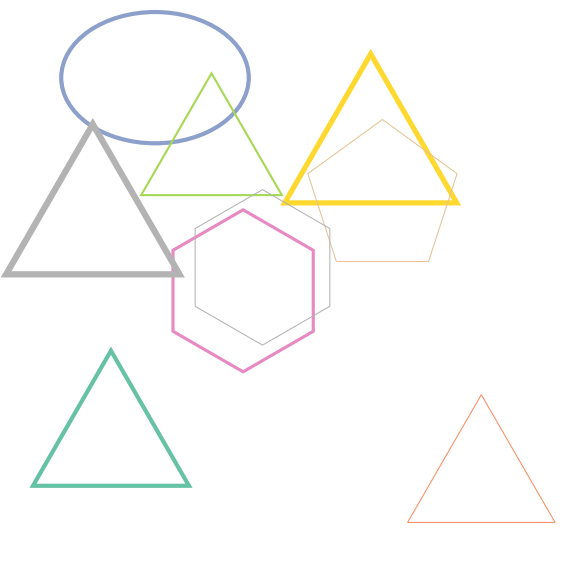[{"shape": "triangle", "thickness": 2, "radius": 0.78, "center": [0.192, 0.236]}, {"shape": "triangle", "thickness": 0.5, "radius": 0.74, "center": [0.833, 0.168]}, {"shape": "oval", "thickness": 2, "radius": 0.81, "center": [0.268, 0.865]}, {"shape": "hexagon", "thickness": 1.5, "radius": 0.7, "center": [0.421, 0.496]}, {"shape": "triangle", "thickness": 1, "radius": 0.7, "center": [0.366, 0.732]}, {"shape": "triangle", "thickness": 2.5, "radius": 0.86, "center": [0.642, 0.734]}, {"shape": "pentagon", "thickness": 0.5, "radius": 0.68, "center": [0.662, 0.656]}, {"shape": "hexagon", "thickness": 0.5, "radius": 0.67, "center": [0.455, 0.536]}, {"shape": "triangle", "thickness": 3, "radius": 0.87, "center": [0.161, 0.611]}]